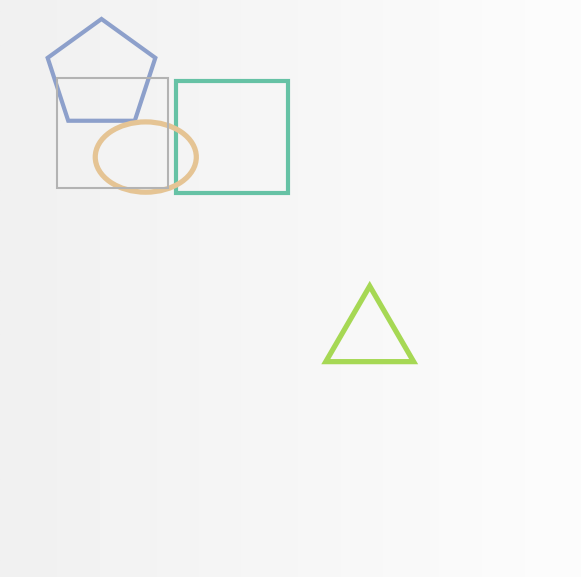[{"shape": "square", "thickness": 2, "radius": 0.49, "center": [0.399, 0.762]}, {"shape": "pentagon", "thickness": 2, "radius": 0.49, "center": [0.175, 0.869]}, {"shape": "triangle", "thickness": 2.5, "radius": 0.44, "center": [0.636, 0.417]}, {"shape": "oval", "thickness": 2.5, "radius": 0.43, "center": [0.251, 0.727]}, {"shape": "square", "thickness": 1, "radius": 0.48, "center": [0.194, 0.769]}]